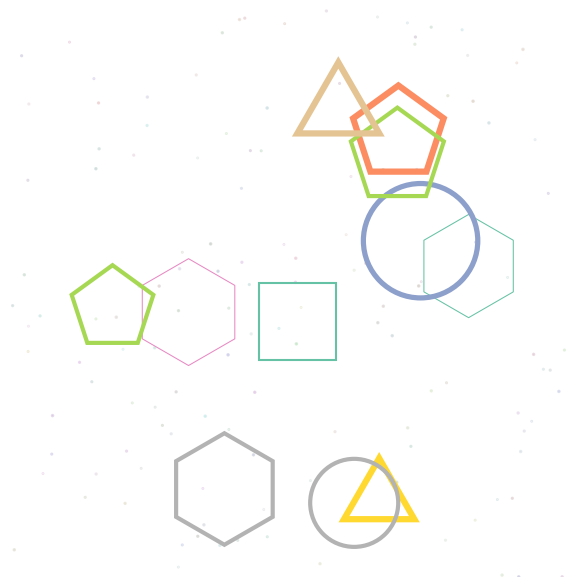[{"shape": "hexagon", "thickness": 0.5, "radius": 0.45, "center": [0.811, 0.538]}, {"shape": "square", "thickness": 1, "radius": 0.34, "center": [0.515, 0.442]}, {"shape": "pentagon", "thickness": 3, "radius": 0.41, "center": [0.69, 0.769]}, {"shape": "circle", "thickness": 2.5, "radius": 0.5, "center": [0.728, 0.582]}, {"shape": "hexagon", "thickness": 0.5, "radius": 0.46, "center": [0.326, 0.459]}, {"shape": "pentagon", "thickness": 2, "radius": 0.37, "center": [0.195, 0.466]}, {"shape": "pentagon", "thickness": 2, "radius": 0.42, "center": [0.688, 0.728]}, {"shape": "triangle", "thickness": 3, "radius": 0.35, "center": [0.657, 0.135]}, {"shape": "triangle", "thickness": 3, "radius": 0.41, "center": [0.586, 0.809]}, {"shape": "hexagon", "thickness": 2, "radius": 0.48, "center": [0.389, 0.152]}, {"shape": "circle", "thickness": 2, "radius": 0.38, "center": [0.613, 0.128]}]